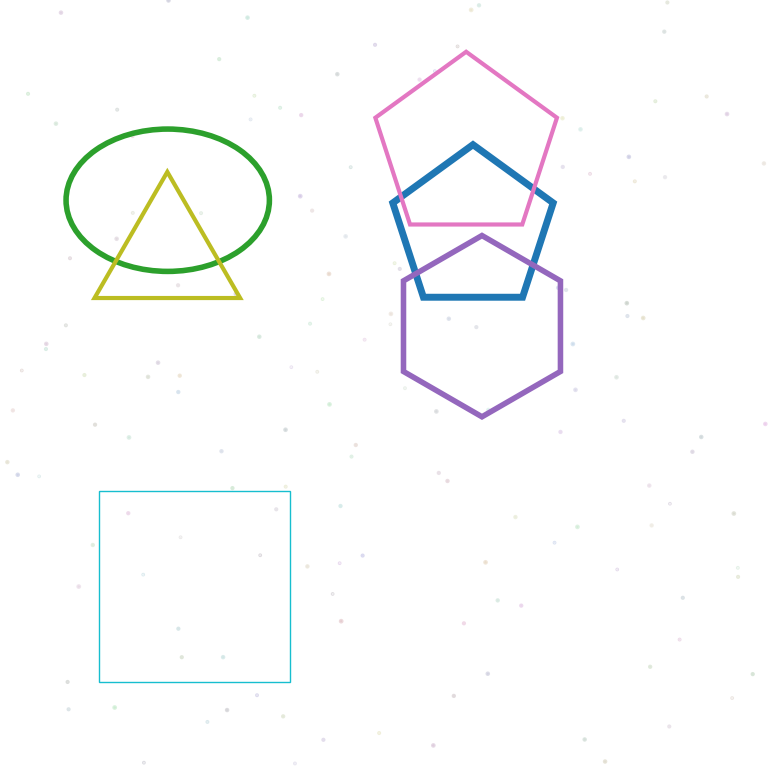[{"shape": "pentagon", "thickness": 2.5, "radius": 0.55, "center": [0.614, 0.703]}, {"shape": "oval", "thickness": 2, "radius": 0.66, "center": [0.218, 0.74]}, {"shape": "hexagon", "thickness": 2, "radius": 0.59, "center": [0.626, 0.576]}, {"shape": "pentagon", "thickness": 1.5, "radius": 0.62, "center": [0.605, 0.809]}, {"shape": "triangle", "thickness": 1.5, "radius": 0.55, "center": [0.217, 0.668]}, {"shape": "square", "thickness": 0.5, "radius": 0.62, "center": [0.252, 0.238]}]